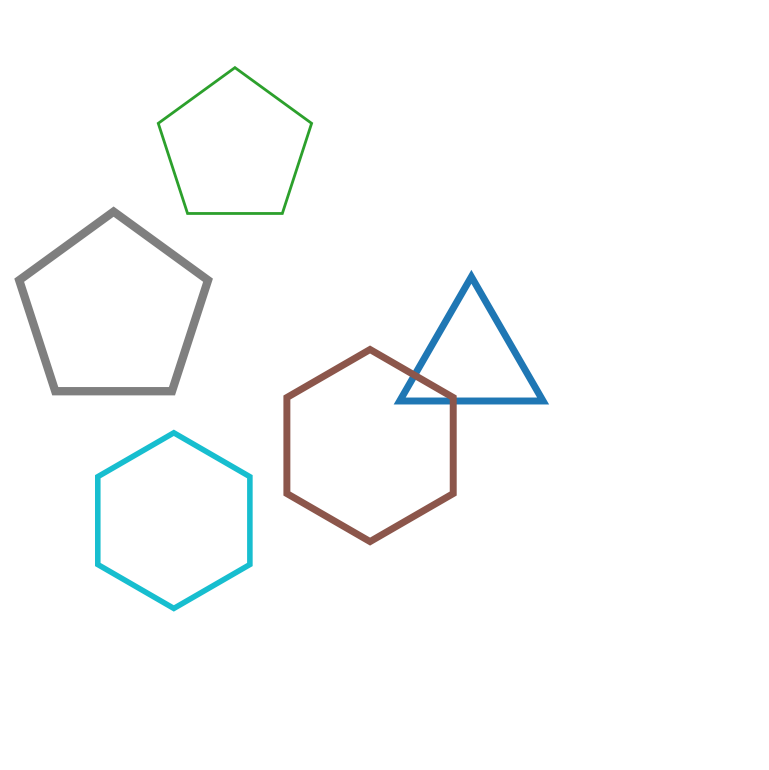[{"shape": "triangle", "thickness": 2.5, "radius": 0.54, "center": [0.612, 0.533]}, {"shape": "pentagon", "thickness": 1, "radius": 0.52, "center": [0.305, 0.807]}, {"shape": "hexagon", "thickness": 2.5, "radius": 0.62, "center": [0.481, 0.421]}, {"shape": "pentagon", "thickness": 3, "radius": 0.64, "center": [0.148, 0.596]}, {"shape": "hexagon", "thickness": 2, "radius": 0.57, "center": [0.226, 0.324]}]